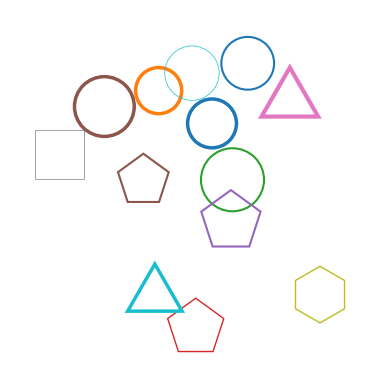[{"shape": "circle", "thickness": 2.5, "radius": 0.32, "center": [0.551, 0.679]}, {"shape": "circle", "thickness": 1.5, "radius": 0.34, "center": [0.643, 0.836]}, {"shape": "circle", "thickness": 2.5, "radius": 0.3, "center": [0.412, 0.765]}, {"shape": "circle", "thickness": 1.5, "radius": 0.41, "center": [0.604, 0.533]}, {"shape": "pentagon", "thickness": 1, "radius": 0.38, "center": [0.508, 0.149]}, {"shape": "pentagon", "thickness": 1.5, "radius": 0.41, "center": [0.6, 0.425]}, {"shape": "circle", "thickness": 2.5, "radius": 0.39, "center": [0.271, 0.723]}, {"shape": "pentagon", "thickness": 1.5, "radius": 0.35, "center": [0.372, 0.531]}, {"shape": "triangle", "thickness": 3, "radius": 0.42, "center": [0.753, 0.74]}, {"shape": "square", "thickness": 0.5, "radius": 0.32, "center": [0.153, 0.598]}, {"shape": "hexagon", "thickness": 1, "radius": 0.37, "center": [0.831, 0.235]}, {"shape": "circle", "thickness": 0.5, "radius": 0.35, "center": [0.499, 0.81]}, {"shape": "triangle", "thickness": 2.5, "radius": 0.41, "center": [0.402, 0.233]}]